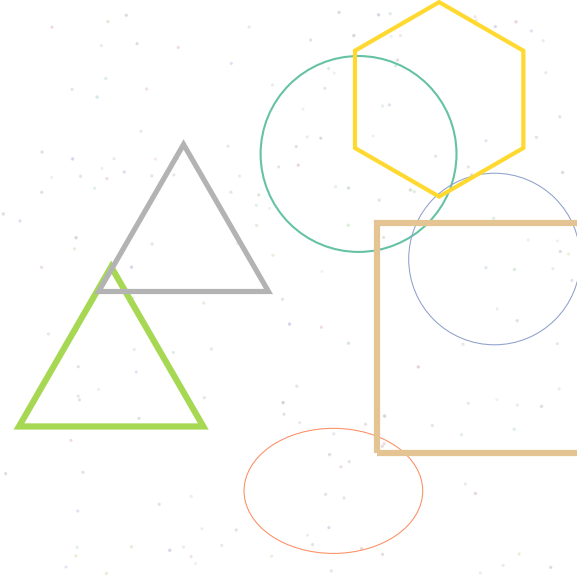[{"shape": "circle", "thickness": 1, "radius": 0.85, "center": [0.621, 0.733]}, {"shape": "oval", "thickness": 0.5, "radius": 0.77, "center": [0.577, 0.149]}, {"shape": "circle", "thickness": 0.5, "radius": 0.74, "center": [0.856, 0.551]}, {"shape": "triangle", "thickness": 3, "radius": 0.92, "center": [0.192, 0.353]}, {"shape": "hexagon", "thickness": 2, "radius": 0.84, "center": [0.76, 0.827]}, {"shape": "square", "thickness": 3, "radius": 1.0, "center": [0.851, 0.414]}, {"shape": "triangle", "thickness": 2.5, "radius": 0.85, "center": [0.318, 0.579]}]